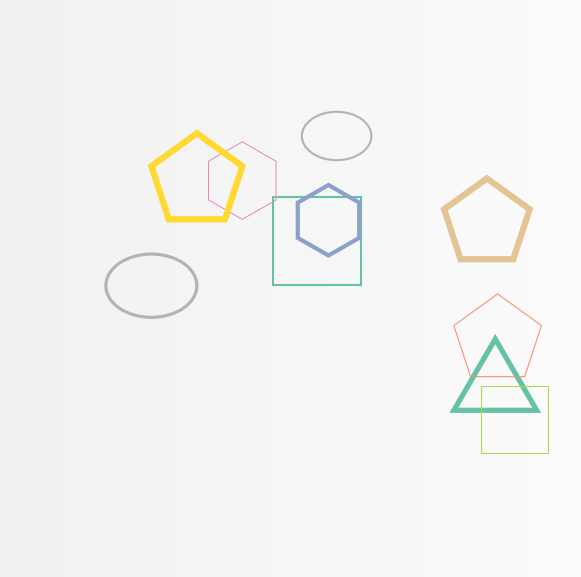[{"shape": "triangle", "thickness": 2.5, "radius": 0.41, "center": [0.852, 0.33]}, {"shape": "square", "thickness": 1, "radius": 0.38, "center": [0.546, 0.582]}, {"shape": "pentagon", "thickness": 0.5, "radius": 0.4, "center": [0.856, 0.411]}, {"shape": "hexagon", "thickness": 2, "radius": 0.31, "center": [0.565, 0.618]}, {"shape": "hexagon", "thickness": 0.5, "radius": 0.34, "center": [0.417, 0.686]}, {"shape": "square", "thickness": 0.5, "radius": 0.29, "center": [0.884, 0.273]}, {"shape": "pentagon", "thickness": 3, "radius": 0.41, "center": [0.339, 0.686]}, {"shape": "pentagon", "thickness": 3, "radius": 0.39, "center": [0.838, 0.613]}, {"shape": "oval", "thickness": 1.5, "radius": 0.39, "center": [0.26, 0.504]}, {"shape": "oval", "thickness": 1, "radius": 0.3, "center": [0.579, 0.764]}]